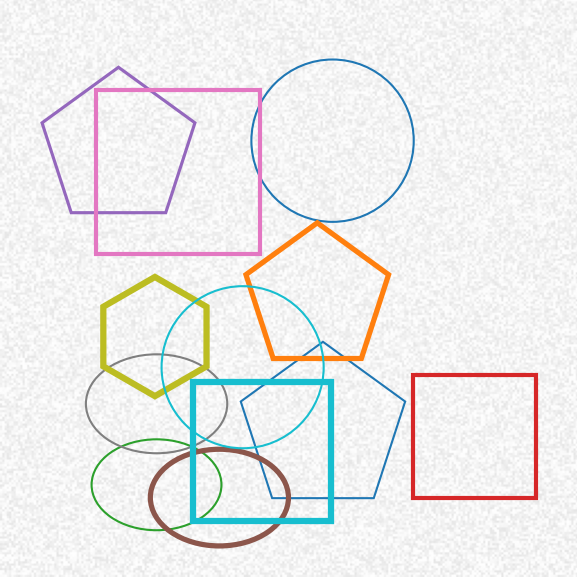[{"shape": "pentagon", "thickness": 1, "radius": 0.75, "center": [0.559, 0.258]}, {"shape": "circle", "thickness": 1, "radius": 0.7, "center": [0.576, 0.756]}, {"shape": "pentagon", "thickness": 2.5, "radius": 0.65, "center": [0.549, 0.483]}, {"shape": "oval", "thickness": 1, "radius": 0.56, "center": [0.271, 0.16]}, {"shape": "square", "thickness": 2, "radius": 0.53, "center": [0.822, 0.244]}, {"shape": "pentagon", "thickness": 1.5, "radius": 0.7, "center": [0.205, 0.743]}, {"shape": "oval", "thickness": 2.5, "radius": 0.6, "center": [0.38, 0.137]}, {"shape": "square", "thickness": 2, "radius": 0.71, "center": [0.308, 0.701]}, {"shape": "oval", "thickness": 1, "radius": 0.61, "center": [0.271, 0.3]}, {"shape": "hexagon", "thickness": 3, "radius": 0.52, "center": [0.268, 0.416]}, {"shape": "square", "thickness": 3, "radius": 0.6, "center": [0.454, 0.217]}, {"shape": "circle", "thickness": 1, "radius": 0.7, "center": [0.42, 0.363]}]